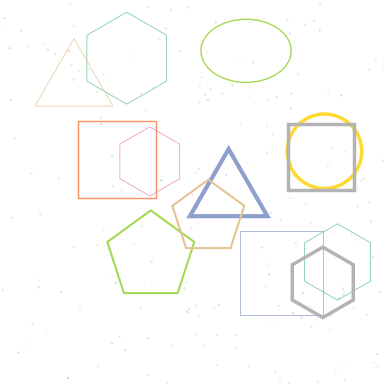[{"shape": "hexagon", "thickness": 0.5, "radius": 0.6, "center": [0.329, 0.849]}, {"shape": "hexagon", "thickness": 0.5, "radius": 0.5, "center": [0.877, 0.32]}, {"shape": "square", "thickness": 1, "radius": 0.5, "center": [0.304, 0.586]}, {"shape": "square", "thickness": 0.5, "radius": 0.54, "center": [0.732, 0.291]}, {"shape": "triangle", "thickness": 3, "radius": 0.58, "center": [0.594, 0.497]}, {"shape": "hexagon", "thickness": 0.5, "radius": 0.45, "center": [0.389, 0.581]}, {"shape": "pentagon", "thickness": 1.5, "radius": 0.59, "center": [0.392, 0.335]}, {"shape": "oval", "thickness": 1, "radius": 0.59, "center": [0.639, 0.868]}, {"shape": "circle", "thickness": 2.5, "radius": 0.48, "center": [0.843, 0.607]}, {"shape": "pentagon", "thickness": 1.5, "radius": 0.49, "center": [0.541, 0.435]}, {"shape": "triangle", "thickness": 0.5, "radius": 0.59, "center": [0.192, 0.783]}, {"shape": "square", "thickness": 2.5, "radius": 0.43, "center": [0.834, 0.591]}, {"shape": "hexagon", "thickness": 2.5, "radius": 0.46, "center": [0.838, 0.267]}]